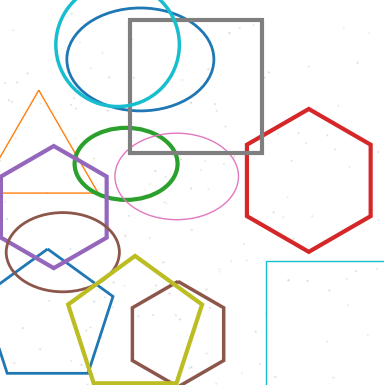[{"shape": "pentagon", "thickness": 2, "radius": 0.89, "center": [0.124, 0.175]}, {"shape": "oval", "thickness": 2, "radius": 0.95, "center": [0.365, 0.846]}, {"shape": "triangle", "thickness": 1, "radius": 0.89, "center": [0.101, 0.588]}, {"shape": "oval", "thickness": 3, "radius": 0.67, "center": [0.328, 0.574]}, {"shape": "hexagon", "thickness": 3, "radius": 0.93, "center": [0.802, 0.531]}, {"shape": "hexagon", "thickness": 3, "radius": 0.79, "center": [0.14, 0.462]}, {"shape": "oval", "thickness": 2, "radius": 0.73, "center": [0.163, 0.345]}, {"shape": "hexagon", "thickness": 2.5, "radius": 0.68, "center": [0.462, 0.132]}, {"shape": "oval", "thickness": 1, "radius": 0.8, "center": [0.459, 0.542]}, {"shape": "square", "thickness": 3, "radius": 0.86, "center": [0.509, 0.776]}, {"shape": "pentagon", "thickness": 3, "radius": 0.91, "center": [0.351, 0.152]}, {"shape": "square", "thickness": 1, "radius": 0.88, "center": [0.868, 0.145]}, {"shape": "circle", "thickness": 2.5, "radius": 0.8, "center": [0.305, 0.884]}]